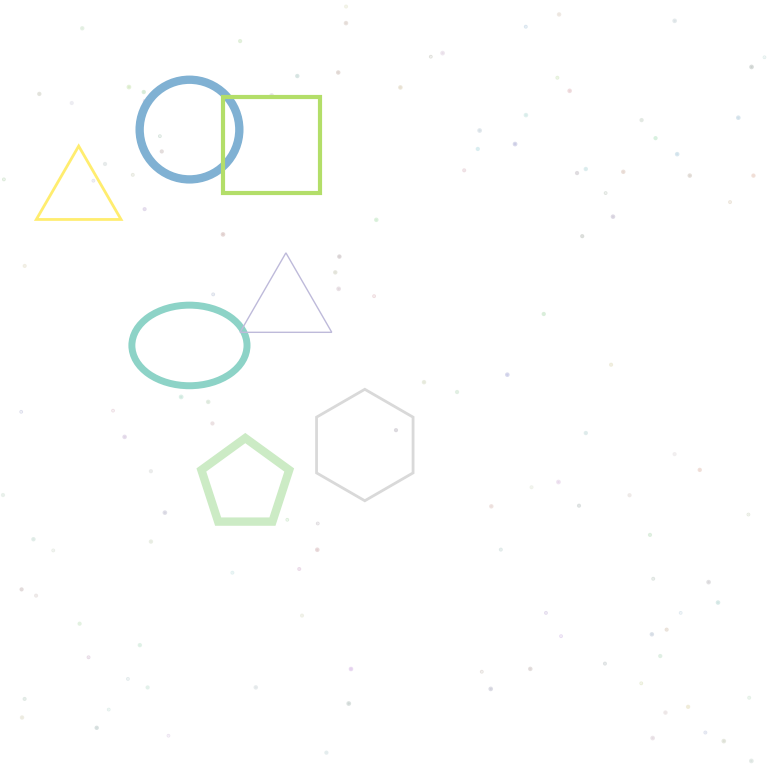[{"shape": "oval", "thickness": 2.5, "radius": 0.37, "center": [0.246, 0.551]}, {"shape": "triangle", "thickness": 0.5, "radius": 0.34, "center": [0.371, 0.603]}, {"shape": "circle", "thickness": 3, "radius": 0.32, "center": [0.246, 0.832]}, {"shape": "square", "thickness": 1.5, "radius": 0.31, "center": [0.352, 0.812]}, {"shape": "hexagon", "thickness": 1, "radius": 0.36, "center": [0.474, 0.422]}, {"shape": "pentagon", "thickness": 3, "radius": 0.3, "center": [0.319, 0.371]}, {"shape": "triangle", "thickness": 1, "radius": 0.32, "center": [0.102, 0.747]}]